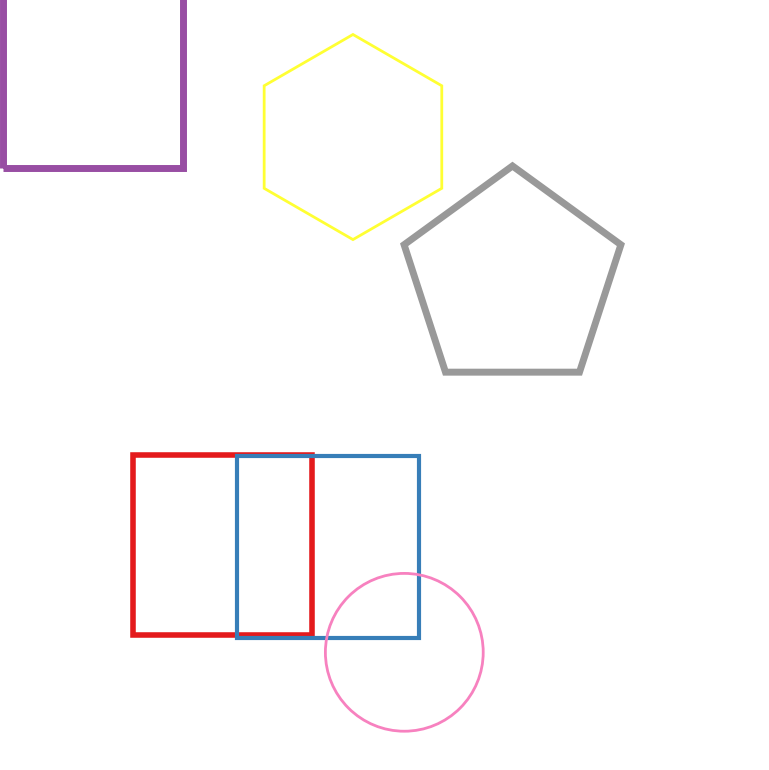[{"shape": "square", "thickness": 2, "radius": 0.58, "center": [0.289, 0.293]}, {"shape": "square", "thickness": 1.5, "radius": 0.59, "center": [0.426, 0.289]}, {"shape": "square", "thickness": 2.5, "radius": 0.59, "center": [0.12, 0.899]}, {"shape": "hexagon", "thickness": 1, "radius": 0.67, "center": [0.458, 0.822]}, {"shape": "circle", "thickness": 1, "radius": 0.51, "center": [0.525, 0.153]}, {"shape": "pentagon", "thickness": 2.5, "radius": 0.74, "center": [0.666, 0.636]}]